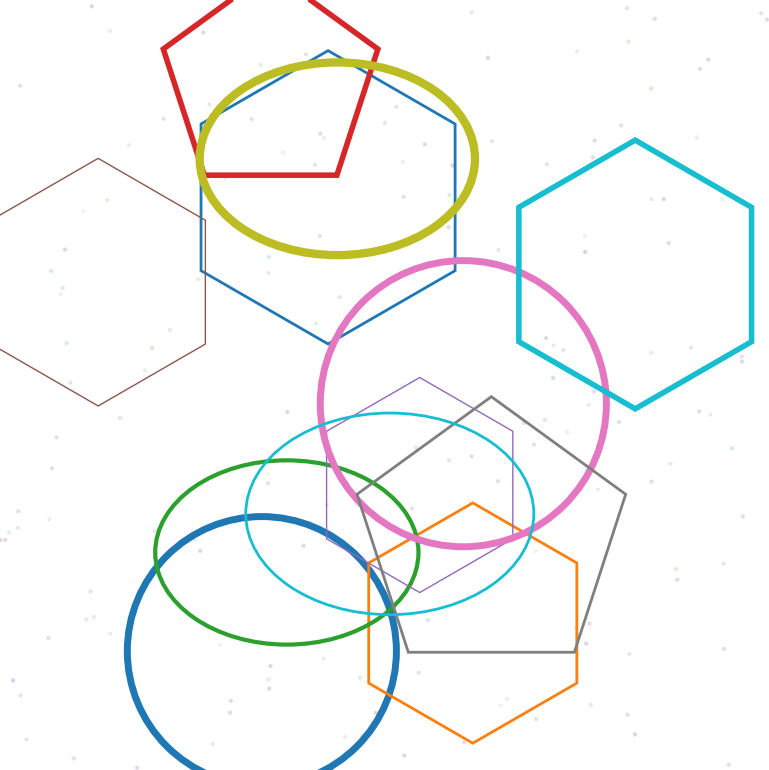[{"shape": "hexagon", "thickness": 1, "radius": 0.95, "center": [0.426, 0.744]}, {"shape": "circle", "thickness": 2.5, "radius": 0.87, "center": [0.34, 0.154]}, {"shape": "hexagon", "thickness": 1, "radius": 0.78, "center": [0.614, 0.191]}, {"shape": "oval", "thickness": 1.5, "radius": 0.85, "center": [0.373, 0.283]}, {"shape": "pentagon", "thickness": 2, "radius": 0.73, "center": [0.351, 0.891]}, {"shape": "hexagon", "thickness": 0.5, "radius": 0.7, "center": [0.545, 0.37]}, {"shape": "hexagon", "thickness": 0.5, "radius": 0.8, "center": [0.127, 0.634]}, {"shape": "circle", "thickness": 2.5, "radius": 0.93, "center": [0.602, 0.476]}, {"shape": "pentagon", "thickness": 1, "radius": 0.92, "center": [0.638, 0.301]}, {"shape": "oval", "thickness": 3, "radius": 0.89, "center": [0.438, 0.794]}, {"shape": "oval", "thickness": 1, "radius": 0.94, "center": [0.506, 0.333]}, {"shape": "hexagon", "thickness": 2, "radius": 0.87, "center": [0.825, 0.644]}]